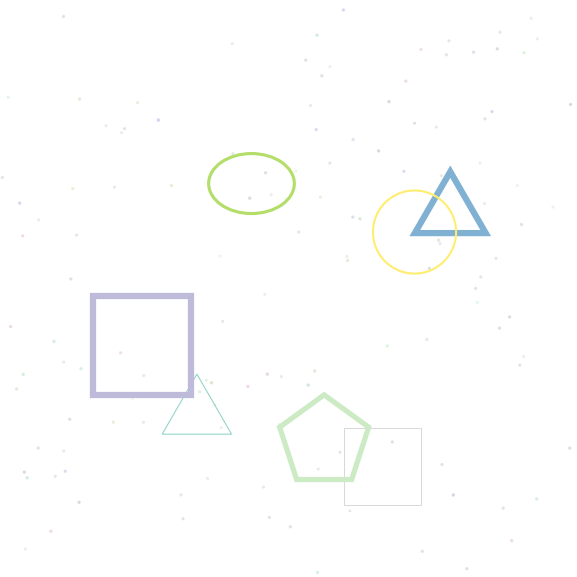[{"shape": "triangle", "thickness": 0.5, "radius": 0.35, "center": [0.341, 0.282]}, {"shape": "square", "thickness": 3, "radius": 0.43, "center": [0.246, 0.401]}, {"shape": "triangle", "thickness": 3, "radius": 0.35, "center": [0.78, 0.631]}, {"shape": "oval", "thickness": 1.5, "radius": 0.37, "center": [0.435, 0.681]}, {"shape": "square", "thickness": 0.5, "radius": 0.33, "center": [0.663, 0.191]}, {"shape": "pentagon", "thickness": 2.5, "radius": 0.41, "center": [0.561, 0.234]}, {"shape": "circle", "thickness": 1, "radius": 0.36, "center": [0.718, 0.597]}]